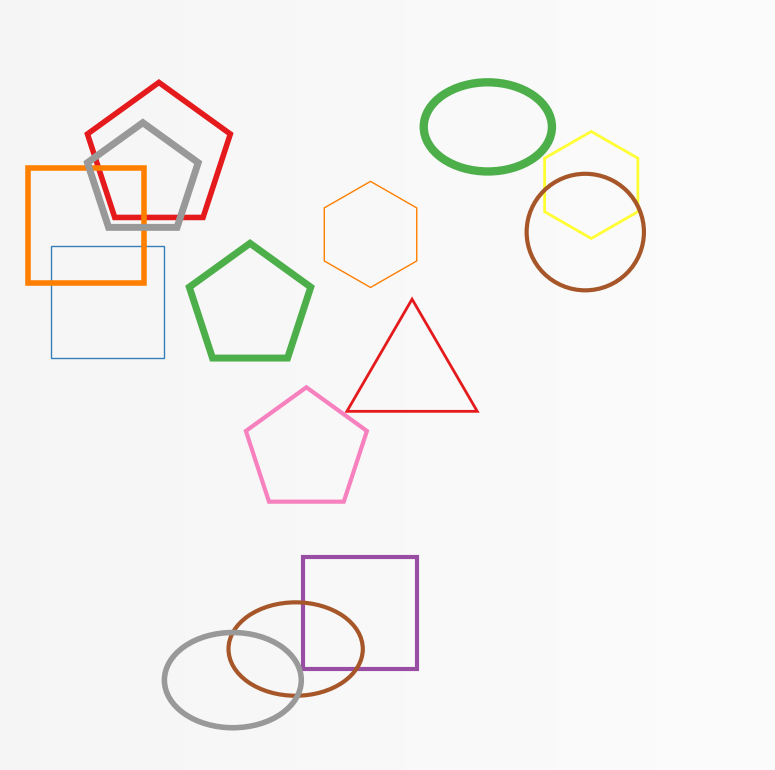[{"shape": "pentagon", "thickness": 2, "radius": 0.48, "center": [0.205, 0.796]}, {"shape": "triangle", "thickness": 1, "radius": 0.49, "center": [0.532, 0.514]}, {"shape": "square", "thickness": 0.5, "radius": 0.36, "center": [0.139, 0.608]}, {"shape": "pentagon", "thickness": 2.5, "radius": 0.41, "center": [0.323, 0.602]}, {"shape": "oval", "thickness": 3, "radius": 0.41, "center": [0.629, 0.835]}, {"shape": "square", "thickness": 1.5, "radius": 0.37, "center": [0.464, 0.204]}, {"shape": "hexagon", "thickness": 0.5, "radius": 0.34, "center": [0.478, 0.696]}, {"shape": "square", "thickness": 2, "radius": 0.37, "center": [0.111, 0.707]}, {"shape": "hexagon", "thickness": 1, "radius": 0.35, "center": [0.763, 0.76]}, {"shape": "oval", "thickness": 1.5, "radius": 0.43, "center": [0.381, 0.157]}, {"shape": "circle", "thickness": 1.5, "radius": 0.38, "center": [0.755, 0.699]}, {"shape": "pentagon", "thickness": 1.5, "radius": 0.41, "center": [0.395, 0.415]}, {"shape": "oval", "thickness": 2, "radius": 0.44, "center": [0.3, 0.117]}, {"shape": "pentagon", "thickness": 2.5, "radius": 0.38, "center": [0.184, 0.766]}]